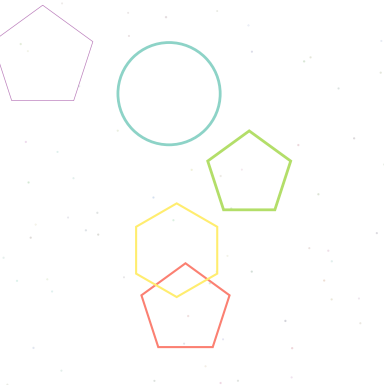[{"shape": "circle", "thickness": 2, "radius": 0.66, "center": [0.439, 0.757]}, {"shape": "pentagon", "thickness": 1.5, "radius": 0.6, "center": [0.482, 0.196]}, {"shape": "pentagon", "thickness": 2, "radius": 0.57, "center": [0.647, 0.547]}, {"shape": "pentagon", "thickness": 0.5, "radius": 0.69, "center": [0.111, 0.849]}, {"shape": "hexagon", "thickness": 1.5, "radius": 0.61, "center": [0.459, 0.35]}]